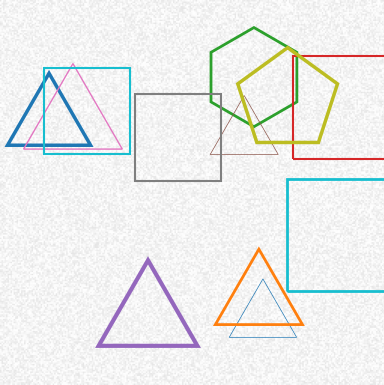[{"shape": "triangle", "thickness": 0.5, "radius": 0.51, "center": [0.683, 0.174]}, {"shape": "triangle", "thickness": 2.5, "radius": 0.62, "center": [0.127, 0.685]}, {"shape": "triangle", "thickness": 2, "radius": 0.65, "center": [0.672, 0.222]}, {"shape": "hexagon", "thickness": 2, "radius": 0.64, "center": [0.66, 0.8]}, {"shape": "square", "thickness": 1.5, "radius": 0.67, "center": [0.896, 0.72]}, {"shape": "triangle", "thickness": 3, "radius": 0.74, "center": [0.384, 0.176]}, {"shape": "triangle", "thickness": 0.5, "radius": 0.51, "center": [0.634, 0.65]}, {"shape": "triangle", "thickness": 1, "radius": 0.74, "center": [0.189, 0.687]}, {"shape": "square", "thickness": 1.5, "radius": 0.56, "center": [0.463, 0.643]}, {"shape": "pentagon", "thickness": 2.5, "radius": 0.68, "center": [0.747, 0.74]}, {"shape": "square", "thickness": 1.5, "radius": 0.56, "center": [0.226, 0.712]}, {"shape": "square", "thickness": 2, "radius": 0.73, "center": [0.893, 0.39]}]